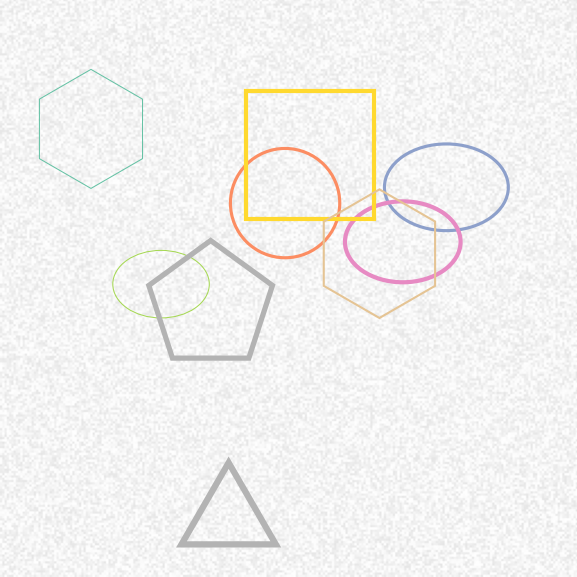[{"shape": "hexagon", "thickness": 0.5, "radius": 0.52, "center": [0.158, 0.776]}, {"shape": "circle", "thickness": 1.5, "radius": 0.47, "center": [0.494, 0.647]}, {"shape": "oval", "thickness": 1.5, "radius": 0.54, "center": [0.773, 0.675]}, {"shape": "oval", "thickness": 2, "radius": 0.5, "center": [0.697, 0.58]}, {"shape": "oval", "thickness": 0.5, "radius": 0.42, "center": [0.279, 0.507]}, {"shape": "square", "thickness": 2, "radius": 0.55, "center": [0.537, 0.731]}, {"shape": "hexagon", "thickness": 1, "radius": 0.56, "center": [0.657, 0.56]}, {"shape": "triangle", "thickness": 3, "radius": 0.47, "center": [0.396, 0.104]}, {"shape": "pentagon", "thickness": 2.5, "radius": 0.56, "center": [0.365, 0.47]}]